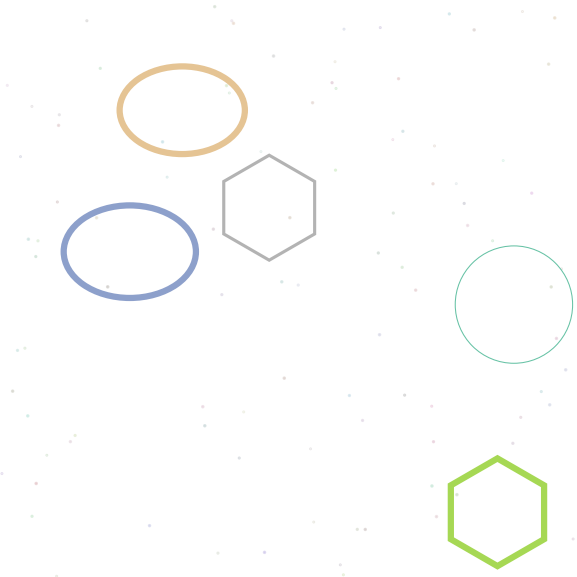[{"shape": "circle", "thickness": 0.5, "radius": 0.51, "center": [0.89, 0.472]}, {"shape": "oval", "thickness": 3, "radius": 0.57, "center": [0.225, 0.563]}, {"shape": "hexagon", "thickness": 3, "radius": 0.47, "center": [0.861, 0.112]}, {"shape": "oval", "thickness": 3, "radius": 0.54, "center": [0.316, 0.808]}, {"shape": "hexagon", "thickness": 1.5, "radius": 0.45, "center": [0.466, 0.639]}]